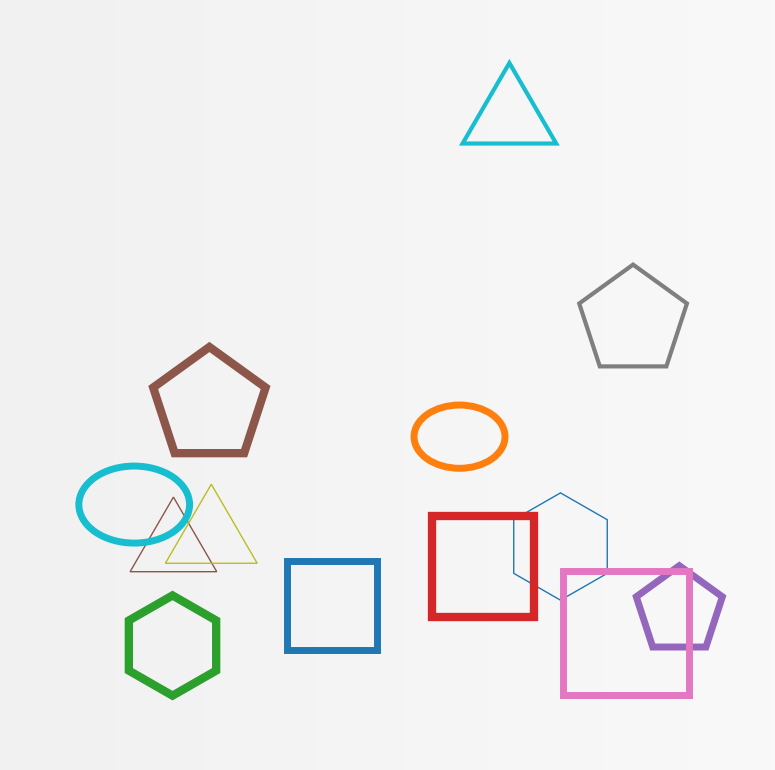[{"shape": "square", "thickness": 2.5, "radius": 0.29, "center": [0.428, 0.214]}, {"shape": "hexagon", "thickness": 0.5, "radius": 0.35, "center": [0.723, 0.29]}, {"shape": "oval", "thickness": 2.5, "radius": 0.29, "center": [0.593, 0.433]}, {"shape": "hexagon", "thickness": 3, "radius": 0.33, "center": [0.223, 0.162]}, {"shape": "square", "thickness": 3, "radius": 0.33, "center": [0.623, 0.264]}, {"shape": "pentagon", "thickness": 2.5, "radius": 0.29, "center": [0.877, 0.207]}, {"shape": "pentagon", "thickness": 3, "radius": 0.38, "center": [0.27, 0.473]}, {"shape": "triangle", "thickness": 0.5, "radius": 0.32, "center": [0.224, 0.29]}, {"shape": "square", "thickness": 2.5, "radius": 0.4, "center": [0.808, 0.178]}, {"shape": "pentagon", "thickness": 1.5, "radius": 0.37, "center": [0.817, 0.583]}, {"shape": "triangle", "thickness": 0.5, "radius": 0.34, "center": [0.273, 0.303]}, {"shape": "triangle", "thickness": 1.5, "radius": 0.35, "center": [0.657, 0.848]}, {"shape": "oval", "thickness": 2.5, "radius": 0.36, "center": [0.173, 0.345]}]